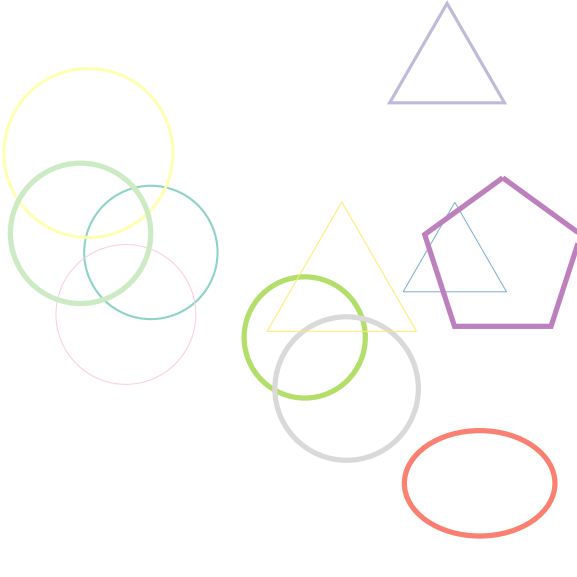[{"shape": "circle", "thickness": 1, "radius": 0.58, "center": [0.261, 0.562]}, {"shape": "circle", "thickness": 1.5, "radius": 0.73, "center": [0.153, 0.734]}, {"shape": "triangle", "thickness": 1.5, "radius": 0.57, "center": [0.774, 0.878]}, {"shape": "oval", "thickness": 2.5, "radius": 0.65, "center": [0.831, 0.162]}, {"shape": "triangle", "thickness": 0.5, "radius": 0.52, "center": [0.788, 0.546]}, {"shape": "circle", "thickness": 2.5, "radius": 0.52, "center": [0.528, 0.415]}, {"shape": "circle", "thickness": 0.5, "radius": 0.61, "center": [0.218, 0.455]}, {"shape": "circle", "thickness": 2.5, "radius": 0.62, "center": [0.6, 0.326]}, {"shape": "pentagon", "thickness": 2.5, "radius": 0.71, "center": [0.871, 0.549]}, {"shape": "circle", "thickness": 2.5, "radius": 0.61, "center": [0.139, 0.595]}, {"shape": "triangle", "thickness": 0.5, "radius": 0.75, "center": [0.592, 0.5]}]